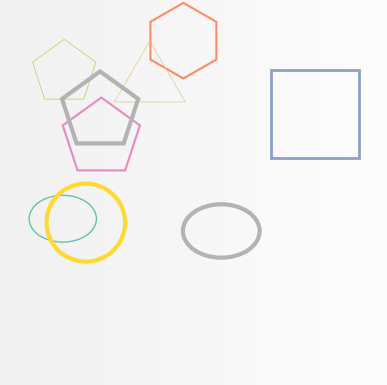[{"shape": "oval", "thickness": 1, "radius": 0.43, "center": [0.162, 0.432]}, {"shape": "hexagon", "thickness": 1.5, "radius": 0.49, "center": [0.473, 0.894]}, {"shape": "square", "thickness": 2, "radius": 0.57, "center": [0.813, 0.704]}, {"shape": "pentagon", "thickness": 1.5, "radius": 0.52, "center": [0.262, 0.642]}, {"shape": "pentagon", "thickness": 0.5, "radius": 0.43, "center": [0.166, 0.812]}, {"shape": "circle", "thickness": 3, "radius": 0.51, "center": [0.221, 0.422]}, {"shape": "triangle", "thickness": 0.5, "radius": 0.53, "center": [0.387, 0.788]}, {"shape": "oval", "thickness": 3, "radius": 0.5, "center": [0.571, 0.4]}, {"shape": "pentagon", "thickness": 3, "radius": 0.52, "center": [0.258, 0.711]}]